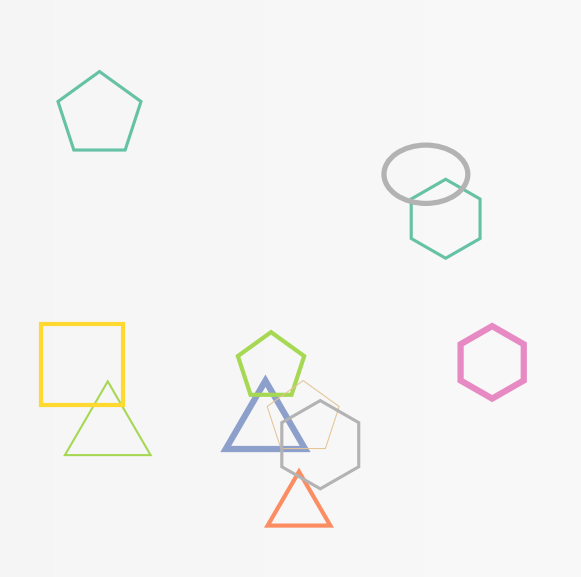[{"shape": "hexagon", "thickness": 1.5, "radius": 0.34, "center": [0.767, 0.62]}, {"shape": "pentagon", "thickness": 1.5, "radius": 0.38, "center": [0.171, 0.8]}, {"shape": "triangle", "thickness": 2, "radius": 0.31, "center": [0.514, 0.12]}, {"shape": "triangle", "thickness": 3, "radius": 0.39, "center": [0.457, 0.261]}, {"shape": "hexagon", "thickness": 3, "radius": 0.31, "center": [0.847, 0.372]}, {"shape": "pentagon", "thickness": 2, "radius": 0.3, "center": [0.466, 0.364]}, {"shape": "triangle", "thickness": 1, "radius": 0.43, "center": [0.185, 0.254]}, {"shape": "square", "thickness": 2, "radius": 0.35, "center": [0.141, 0.368]}, {"shape": "pentagon", "thickness": 0.5, "radius": 0.33, "center": [0.522, 0.275]}, {"shape": "hexagon", "thickness": 1.5, "radius": 0.38, "center": [0.551, 0.229]}, {"shape": "oval", "thickness": 2.5, "radius": 0.36, "center": [0.733, 0.697]}]